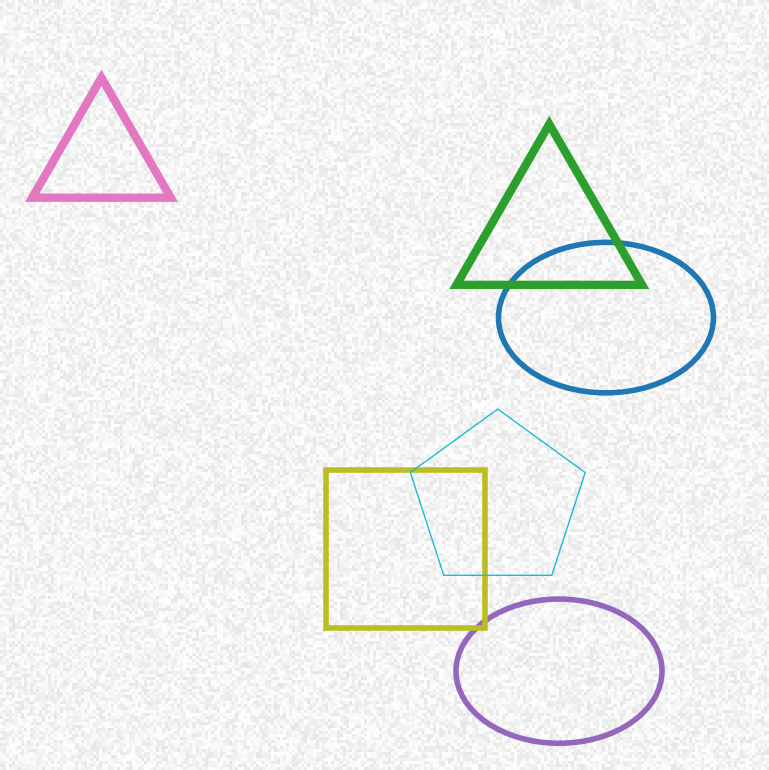[{"shape": "oval", "thickness": 2, "radius": 0.7, "center": [0.787, 0.588]}, {"shape": "triangle", "thickness": 3, "radius": 0.7, "center": [0.713, 0.7]}, {"shape": "oval", "thickness": 2, "radius": 0.67, "center": [0.726, 0.128]}, {"shape": "triangle", "thickness": 3, "radius": 0.52, "center": [0.132, 0.795]}, {"shape": "square", "thickness": 2, "radius": 0.51, "center": [0.527, 0.287]}, {"shape": "pentagon", "thickness": 0.5, "radius": 0.6, "center": [0.646, 0.349]}]